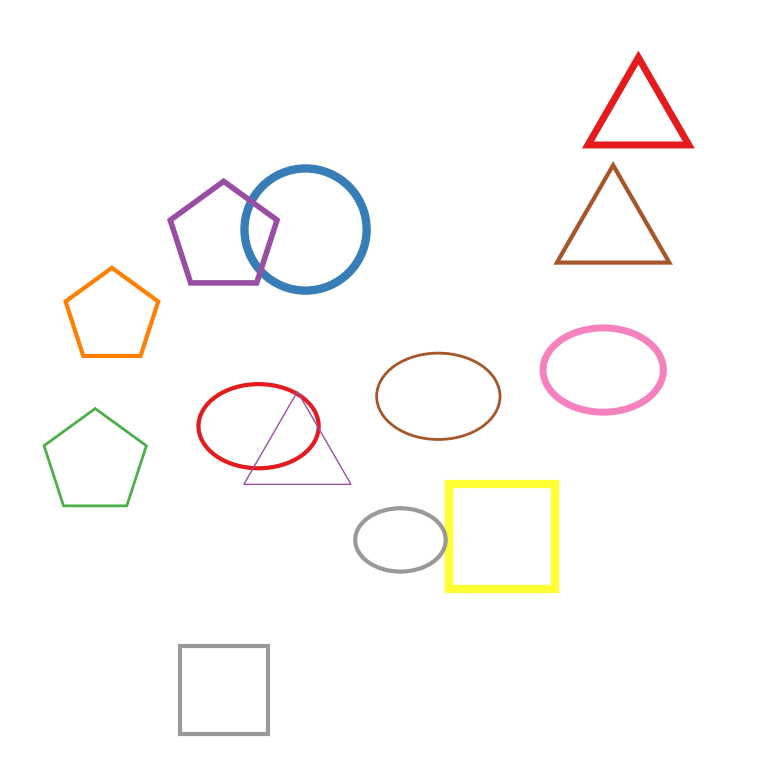[{"shape": "triangle", "thickness": 2.5, "radius": 0.38, "center": [0.829, 0.85]}, {"shape": "oval", "thickness": 1.5, "radius": 0.39, "center": [0.336, 0.447]}, {"shape": "circle", "thickness": 3, "radius": 0.4, "center": [0.397, 0.702]}, {"shape": "pentagon", "thickness": 1, "radius": 0.35, "center": [0.124, 0.4]}, {"shape": "pentagon", "thickness": 2, "radius": 0.36, "center": [0.29, 0.692]}, {"shape": "triangle", "thickness": 0.5, "radius": 0.4, "center": [0.386, 0.411]}, {"shape": "pentagon", "thickness": 1.5, "radius": 0.32, "center": [0.145, 0.589]}, {"shape": "square", "thickness": 3, "radius": 0.34, "center": [0.652, 0.304]}, {"shape": "triangle", "thickness": 1.5, "radius": 0.42, "center": [0.796, 0.701]}, {"shape": "oval", "thickness": 1, "radius": 0.4, "center": [0.569, 0.485]}, {"shape": "oval", "thickness": 2.5, "radius": 0.39, "center": [0.783, 0.519]}, {"shape": "oval", "thickness": 1.5, "radius": 0.29, "center": [0.52, 0.299]}, {"shape": "square", "thickness": 1.5, "radius": 0.29, "center": [0.291, 0.104]}]